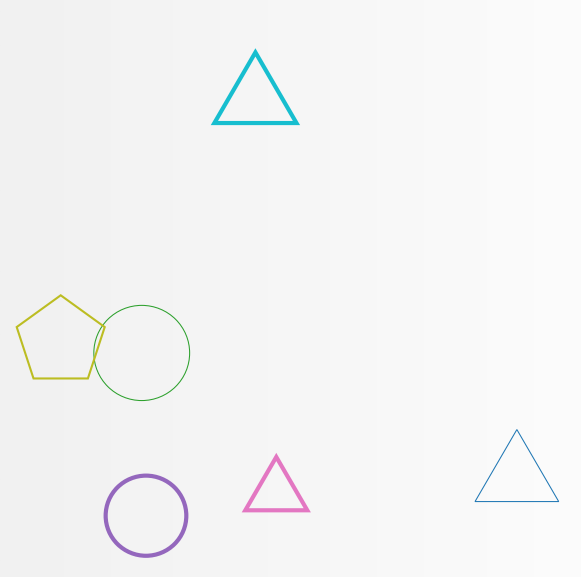[{"shape": "triangle", "thickness": 0.5, "radius": 0.42, "center": [0.889, 0.172]}, {"shape": "circle", "thickness": 0.5, "radius": 0.41, "center": [0.244, 0.388]}, {"shape": "circle", "thickness": 2, "radius": 0.35, "center": [0.251, 0.106]}, {"shape": "triangle", "thickness": 2, "radius": 0.31, "center": [0.475, 0.146]}, {"shape": "pentagon", "thickness": 1, "radius": 0.4, "center": [0.104, 0.408]}, {"shape": "triangle", "thickness": 2, "radius": 0.41, "center": [0.439, 0.827]}]